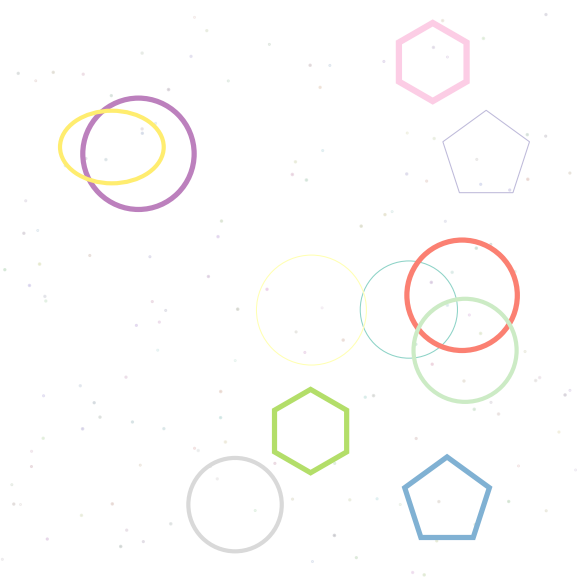[{"shape": "circle", "thickness": 0.5, "radius": 0.42, "center": [0.708, 0.463]}, {"shape": "circle", "thickness": 0.5, "radius": 0.48, "center": [0.539, 0.462]}, {"shape": "pentagon", "thickness": 0.5, "radius": 0.39, "center": [0.842, 0.729]}, {"shape": "circle", "thickness": 2.5, "radius": 0.48, "center": [0.8, 0.488]}, {"shape": "pentagon", "thickness": 2.5, "radius": 0.39, "center": [0.774, 0.131]}, {"shape": "hexagon", "thickness": 2.5, "radius": 0.36, "center": [0.538, 0.253]}, {"shape": "hexagon", "thickness": 3, "radius": 0.34, "center": [0.749, 0.892]}, {"shape": "circle", "thickness": 2, "radius": 0.4, "center": [0.407, 0.125]}, {"shape": "circle", "thickness": 2.5, "radius": 0.48, "center": [0.24, 0.733]}, {"shape": "circle", "thickness": 2, "radius": 0.45, "center": [0.805, 0.393]}, {"shape": "oval", "thickness": 2, "radius": 0.45, "center": [0.194, 0.745]}]